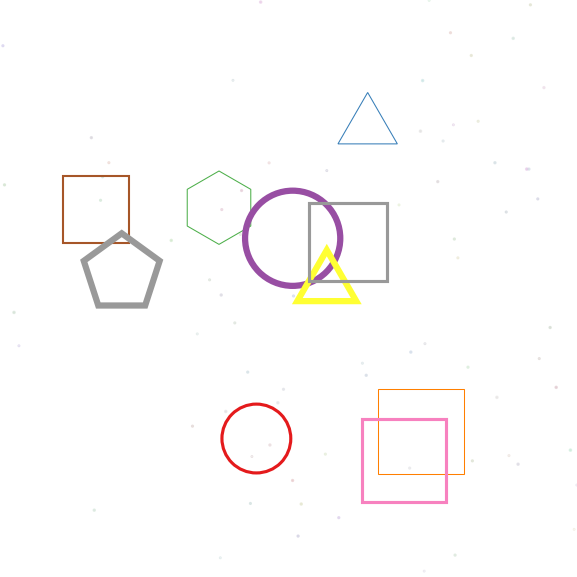[{"shape": "circle", "thickness": 1.5, "radius": 0.3, "center": [0.444, 0.24]}, {"shape": "triangle", "thickness": 0.5, "radius": 0.3, "center": [0.637, 0.78]}, {"shape": "hexagon", "thickness": 0.5, "radius": 0.32, "center": [0.379, 0.64]}, {"shape": "circle", "thickness": 3, "radius": 0.41, "center": [0.507, 0.587]}, {"shape": "square", "thickness": 0.5, "radius": 0.37, "center": [0.729, 0.252]}, {"shape": "triangle", "thickness": 3, "radius": 0.29, "center": [0.566, 0.507]}, {"shape": "square", "thickness": 1, "radius": 0.29, "center": [0.167, 0.637]}, {"shape": "square", "thickness": 1.5, "radius": 0.36, "center": [0.7, 0.201]}, {"shape": "square", "thickness": 1.5, "radius": 0.34, "center": [0.603, 0.58]}, {"shape": "pentagon", "thickness": 3, "radius": 0.35, "center": [0.211, 0.526]}]